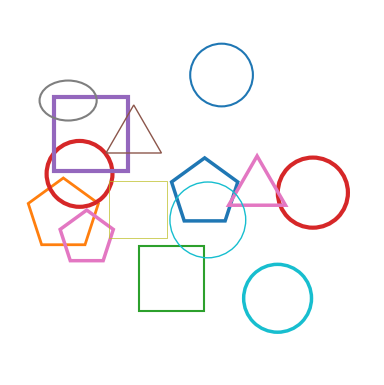[{"shape": "circle", "thickness": 1.5, "radius": 0.41, "center": [0.575, 0.805]}, {"shape": "pentagon", "thickness": 2.5, "radius": 0.45, "center": [0.532, 0.499]}, {"shape": "pentagon", "thickness": 2, "radius": 0.48, "center": [0.164, 0.442]}, {"shape": "square", "thickness": 1.5, "radius": 0.43, "center": [0.446, 0.277]}, {"shape": "circle", "thickness": 3, "radius": 0.46, "center": [0.813, 0.5]}, {"shape": "circle", "thickness": 3, "radius": 0.43, "center": [0.207, 0.548]}, {"shape": "square", "thickness": 3, "radius": 0.48, "center": [0.236, 0.651]}, {"shape": "triangle", "thickness": 1, "radius": 0.42, "center": [0.347, 0.644]}, {"shape": "pentagon", "thickness": 2.5, "radius": 0.36, "center": [0.225, 0.382]}, {"shape": "triangle", "thickness": 2.5, "radius": 0.43, "center": [0.668, 0.51]}, {"shape": "oval", "thickness": 1.5, "radius": 0.37, "center": [0.177, 0.739]}, {"shape": "square", "thickness": 0.5, "radius": 0.38, "center": [0.359, 0.456]}, {"shape": "circle", "thickness": 1, "radius": 0.49, "center": [0.54, 0.429]}, {"shape": "circle", "thickness": 2.5, "radius": 0.44, "center": [0.721, 0.225]}]